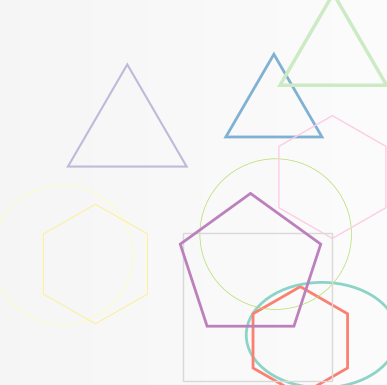[{"shape": "oval", "thickness": 2, "radius": 0.98, "center": [0.831, 0.13]}, {"shape": "circle", "thickness": 0.5, "radius": 0.91, "center": [0.161, 0.338]}, {"shape": "triangle", "thickness": 1.5, "radius": 0.88, "center": [0.328, 0.656]}, {"shape": "hexagon", "thickness": 2, "radius": 0.7, "center": [0.775, 0.115]}, {"shape": "triangle", "thickness": 2, "radius": 0.72, "center": [0.707, 0.716]}, {"shape": "circle", "thickness": 0.5, "radius": 0.98, "center": [0.711, 0.392]}, {"shape": "hexagon", "thickness": 1, "radius": 0.8, "center": [0.858, 0.54]}, {"shape": "square", "thickness": 1, "radius": 0.96, "center": [0.664, 0.202]}, {"shape": "pentagon", "thickness": 2, "radius": 0.95, "center": [0.646, 0.307]}, {"shape": "triangle", "thickness": 2.5, "radius": 0.79, "center": [0.86, 0.858]}, {"shape": "hexagon", "thickness": 0.5, "radius": 0.78, "center": [0.246, 0.314]}]